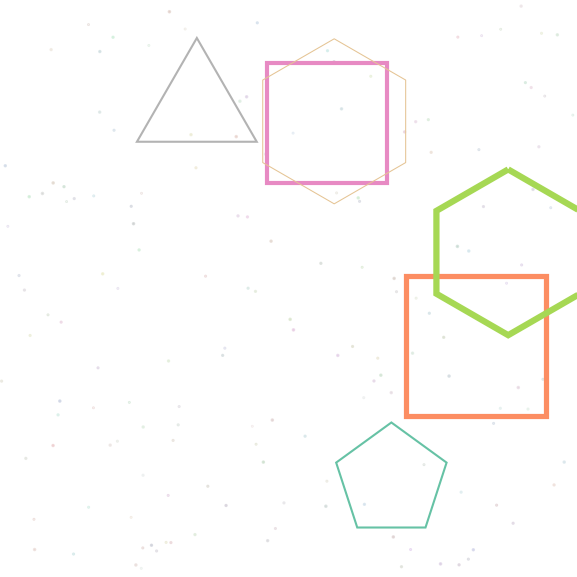[{"shape": "pentagon", "thickness": 1, "radius": 0.5, "center": [0.678, 0.167]}, {"shape": "square", "thickness": 2.5, "radius": 0.6, "center": [0.824, 0.4]}, {"shape": "square", "thickness": 2, "radius": 0.52, "center": [0.566, 0.786]}, {"shape": "hexagon", "thickness": 3, "radius": 0.72, "center": [0.88, 0.562]}, {"shape": "hexagon", "thickness": 0.5, "radius": 0.71, "center": [0.579, 0.789]}, {"shape": "triangle", "thickness": 1, "radius": 0.6, "center": [0.341, 0.814]}]